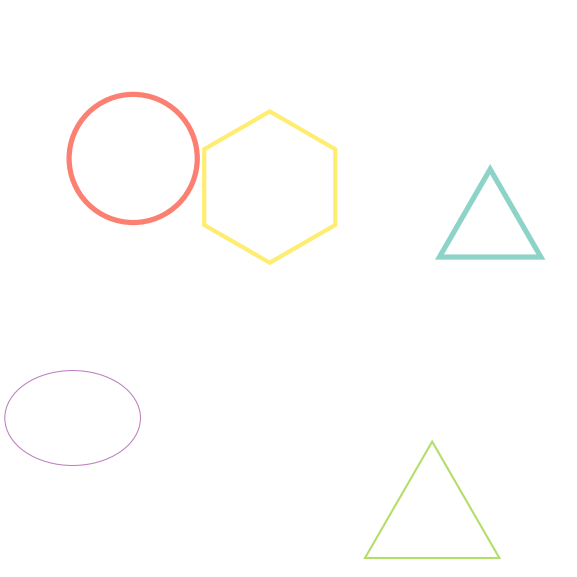[{"shape": "triangle", "thickness": 2.5, "radius": 0.51, "center": [0.849, 0.605]}, {"shape": "circle", "thickness": 2.5, "radius": 0.55, "center": [0.231, 0.725]}, {"shape": "triangle", "thickness": 1, "radius": 0.67, "center": [0.748, 0.1]}, {"shape": "oval", "thickness": 0.5, "radius": 0.59, "center": [0.126, 0.275]}, {"shape": "hexagon", "thickness": 2, "radius": 0.66, "center": [0.467, 0.675]}]